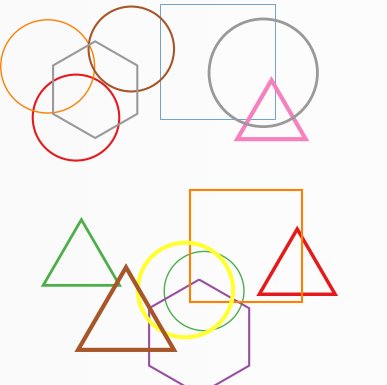[{"shape": "circle", "thickness": 1.5, "radius": 0.56, "center": [0.196, 0.695]}, {"shape": "triangle", "thickness": 2.5, "radius": 0.56, "center": [0.767, 0.292]}, {"shape": "square", "thickness": 0.5, "radius": 0.74, "center": [0.562, 0.84]}, {"shape": "circle", "thickness": 1, "radius": 0.51, "center": [0.527, 0.244]}, {"shape": "triangle", "thickness": 2, "radius": 0.57, "center": [0.21, 0.316]}, {"shape": "hexagon", "thickness": 1.5, "radius": 0.75, "center": [0.514, 0.125]}, {"shape": "square", "thickness": 1.5, "radius": 0.72, "center": [0.635, 0.361]}, {"shape": "circle", "thickness": 1, "radius": 0.61, "center": [0.123, 0.828]}, {"shape": "circle", "thickness": 3, "radius": 0.61, "center": [0.479, 0.247]}, {"shape": "circle", "thickness": 1.5, "radius": 0.55, "center": [0.339, 0.873]}, {"shape": "triangle", "thickness": 3, "radius": 0.71, "center": [0.325, 0.163]}, {"shape": "triangle", "thickness": 3, "radius": 0.51, "center": [0.701, 0.69]}, {"shape": "hexagon", "thickness": 1.5, "radius": 0.63, "center": [0.246, 0.767]}, {"shape": "circle", "thickness": 2, "radius": 0.7, "center": [0.679, 0.811]}]